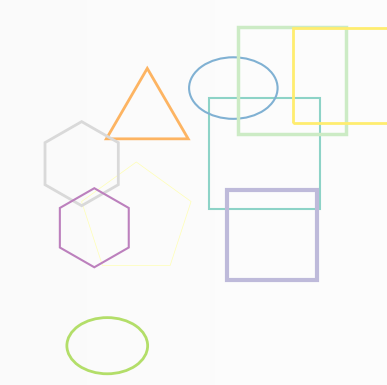[{"shape": "square", "thickness": 1.5, "radius": 0.72, "center": [0.683, 0.602]}, {"shape": "pentagon", "thickness": 0.5, "radius": 0.74, "center": [0.352, 0.431]}, {"shape": "square", "thickness": 3, "radius": 0.58, "center": [0.703, 0.39]}, {"shape": "oval", "thickness": 1.5, "radius": 0.57, "center": [0.602, 0.771]}, {"shape": "triangle", "thickness": 2, "radius": 0.61, "center": [0.38, 0.7]}, {"shape": "oval", "thickness": 2, "radius": 0.52, "center": [0.277, 0.102]}, {"shape": "hexagon", "thickness": 2, "radius": 0.55, "center": [0.211, 0.575]}, {"shape": "hexagon", "thickness": 1.5, "radius": 0.51, "center": [0.243, 0.408]}, {"shape": "square", "thickness": 2.5, "radius": 0.7, "center": [0.753, 0.791]}, {"shape": "square", "thickness": 2, "radius": 0.61, "center": [0.88, 0.804]}]